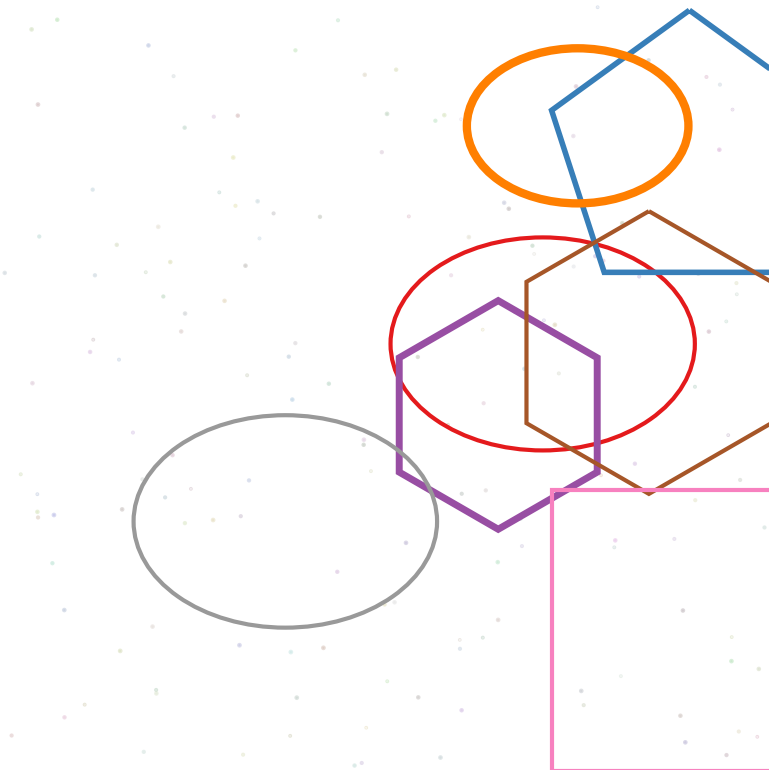[{"shape": "oval", "thickness": 1.5, "radius": 0.99, "center": [0.705, 0.553]}, {"shape": "pentagon", "thickness": 2, "radius": 0.94, "center": [0.895, 0.799]}, {"shape": "hexagon", "thickness": 2.5, "radius": 0.74, "center": [0.647, 0.461]}, {"shape": "oval", "thickness": 3, "radius": 0.72, "center": [0.75, 0.837]}, {"shape": "hexagon", "thickness": 1.5, "radius": 0.92, "center": [0.843, 0.542]}, {"shape": "square", "thickness": 1.5, "radius": 0.91, "center": [0.899, 0.181]}, {"shape": "oval", "thickness": 1.5, "radius": 0.99, "center": [0.371, 0.323]}]